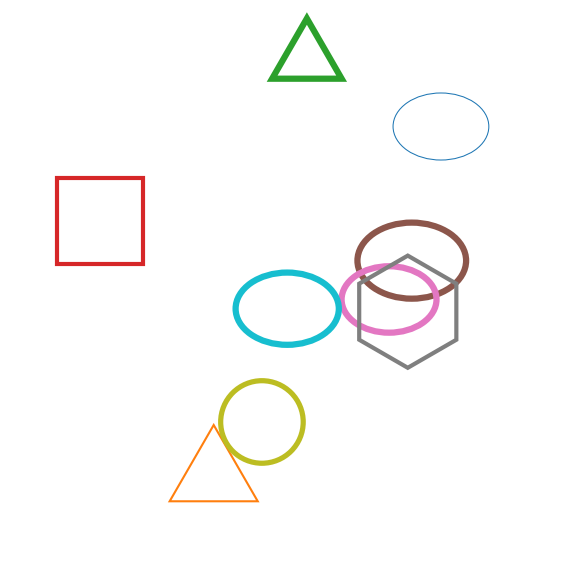[{"shape": "oval", "thickness": 0.5, "radius": 0.41, "center": [0.764, 0.78]}, {"shape": "triangle", "thickness": 1, "radius": 0.44, "center": [0.37, 0.175]}, {"shape": "triangle", "thickness": 3, "radius": 0.35, "center": [0.531, 0.898]}, {"shape": "square", "thickness": 2, "radius": 0.37, "center": [0.173, 0.616]}, {"shape": "oval", "thickness": 3, "radius": 0.47, "center": [0.713, 0.548]}, {"shape": "oval", "thickness": 3, "radius": 0.41, "center": [0.674, 0.481]}, {"shape": "hexagon", "thickness": 2, "radius": 0.49, "center": [0.706, 0.459]}, {"shape": "circle", "thickness": 2.5, "radius": 0.36, "center": [0.454, 0.268]}, {"shape": "oval", "thickness": 3, "radius": 0.45, "center": [0.497, 0.465]}]